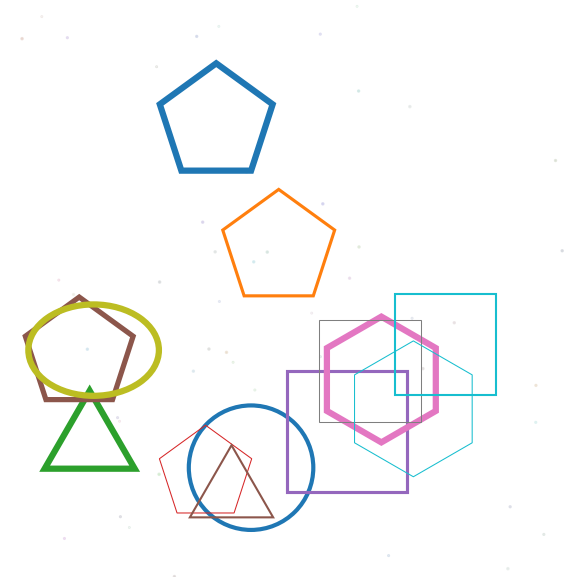[{"shape": "circle", "thickness": 2, "radius": 0.54, "center": [0.435, 0.189]}, {"shape": "pentagon", "thickness": 3, "radius": 0.51, "center": [0.374, 0.787]}, {"shape": "pentagon", "thickness": 1.5, "radius": 0.51, "center": [0.483, 0.569]}, {"shape": "triangle", "thickness": 3, "radius": 0.45, "center": [0.155, 0.233]}, {"shape": "pentagon", "thickness": 0.5, "radius": 0.42, "center": [0.356, 0.179]}, {"shape": "square", "thickness": 1.5, "radius": 0.52, "center": [0.601, 0.252]}, {"shape": "triangle", "thickness": 1, "radius": 0.42, "center": [0.401, 0.145]}, {"shape": "pentagon", "thickness": 2.5, "radius": 0.49, "center": [0.137, 0.387]}, {"shape": "hexagon", "thickness": 3, "radius": 0.54, "center": [0.66, 0.342]}, {"shape": "square", "thickness": 0.5, "radius": 0.44, "center": [0.641, 0.357]}, {"shape": "oval", "thickness": 3, "radius": 0.57, "center": [0.162, 0.393]}, {"shape": "square", "thickness": 1, "radius": 0.44, "center": [0.771, 0.403]}, {"shape": "hexagon", "thickness": 0.5, "radius": 0.59, "center": [0.716, 0.291]}]